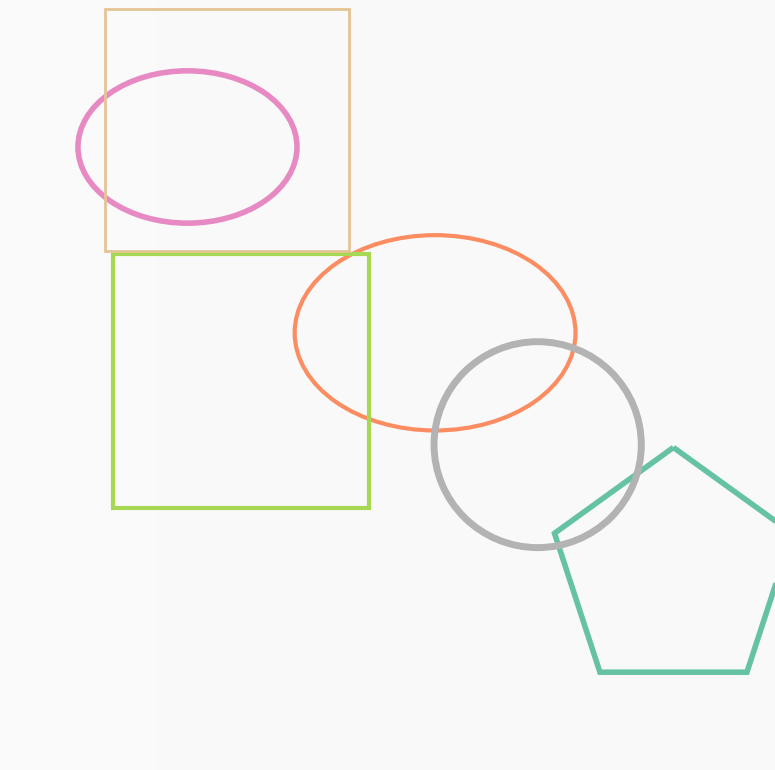[{"shape": "pentagon", "thickness": 2, "radius": 0.81, "center": [0.869, 0.258]}, {"shape": "oval", "thickness": 1.5, "radius": 0.91, "center": [0.561, 0.568]}, {"shape": "oval", "thickness": 2, "radius": 0.71, "center": [0.242, 0.809]}, {"shape": "square", "thickness": 1.5, "radius": 0.83, "center": [0.31, 0.505]}, {"shape": "square", "thickness": 1, "radius": 0.79, "center": [0.293, 0.831]}, {"shape": "circle", "thickness": 2.5, "radius": 0.67, "center": [0.694, 0.423]}]